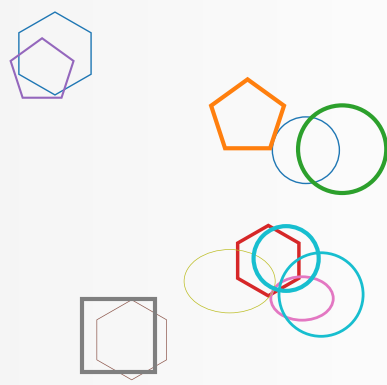[{"shape": "circle", "thickness": 1, "radius": 0.43, "center": [0.789, 0.61]}, {"shape": "hexagon", "thickness": 1, "radius": 0.54, "center": [0.142, 0.861]}, {"shape": "pentagon", "thickness": 3, "radius": 0.49, "center": [0.639, 0.695]}, {"shape": "circle", "thickness": 3, "radius": 0.57, "center": [0.883, 0.612]}, {"shape": "hexagon", "thickness": 2.5, "radius": 0.46, "center": [0.692, 0.323]}, {"shape": "pentagon", "thickness": 1.5, "radius": 0.43, "center": [0.109, 0.815]}, {"shape": "hexagon", "thickness": 0.5, "radius": 0.52, "center": [0.34, 0.117]}, {"shape": "oval", "thickness": 2, "radius": 0.4, "center": [0.779, 0.225]}, {"shape": "square", "thickness": 3, "radius": 0.47, "center": [0.307, 0.129]}, {"shape": "oval", "thickness": 0.5, "radius": 0.59, "center": [0.593, 0.27]}, {"shape": "circle", "thickness": 2, "radius": 0.54, "center": [0.829, 0.235]}, {"shape": "circle", "thickness": 3, "radius": 0.42, "center": [0.738, 0.329]}]